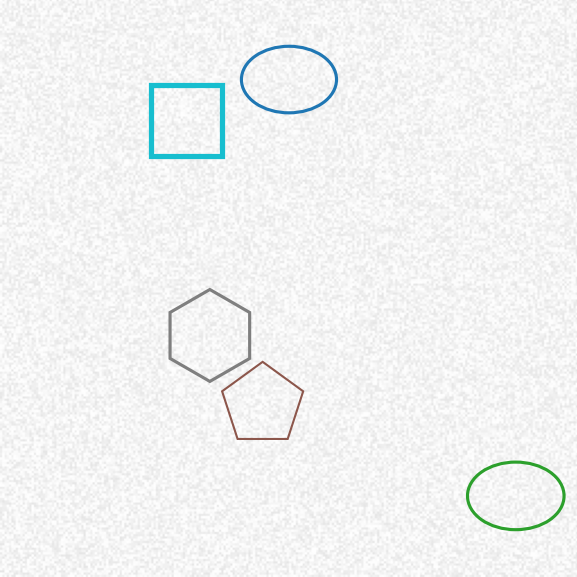[{"shape": "oval", "thickness": 1.5, "radius": 0.41, "center": [0.5, 0.861]}, {"shape": "oval", "thickness": 1.5, "radius": 0.42, "center": [0.893, 0.14]}, {"shape": "pentagon", "thickness": 1, "radius": 0.37, "center": [0.455, 0.299]}, {"shape": "hexagon", "thickness": 1.5, "radius": 0.4, "center": [0.363, 0.418]}, {"shape": "square", "thickness": 2.5, "radius": 0.31, "center": [0.323, 0.79]}]